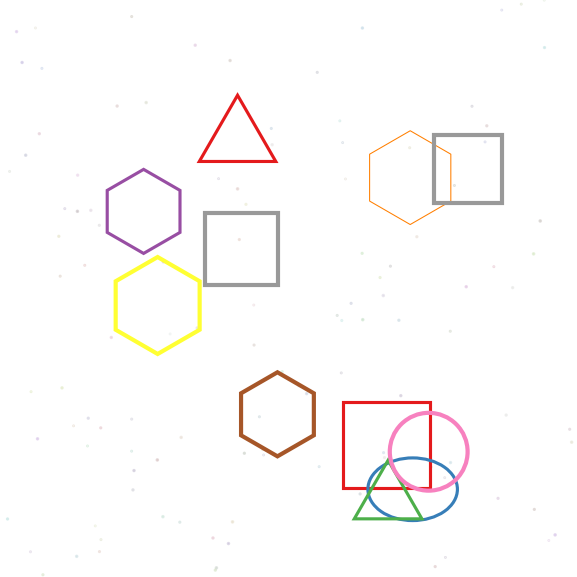[{"shape": "square", "thickness": 1.5, "radius": 0.37, "center": [0.669, 0.229]}, {"shape": "triangle", "thickness": 1.5, "radius": 0.38, "center": [0.411, 0.758]}, {"shape": "oval", "thickness": 1.5, "radius": 0.39, "center": [0.715, 0.152]}, {"shape": "triangle", "thickness": 1.5, "radius": 0.34, "center": [0.672, 0.135]}, {"shape": "hexagon", "thickness": 1.5, "radius": 0.36, "center": [0.249, 0.633]}, {"shape": "hexagon", "thickness": 0.5, "radius": 0.41, "center": [0.71, 0.692]}, {"shape": "hexagon", "thickness": 2, "radius": 0.42, "center": [0.273, 0.47]}, {"shape": "hexagon", "thickness": 2, "radius": 0.36, "center": [0.48, 0.282]}, {"shape": "circle", "thickness": 2, "radius": 0.34, "center": [0.742, 0.217]}, {"shape": "square", "thickness": 2, "radius": 0.31, "center": [0.418, 0.568]}, {"shape": "square", "thickness": 2, "radius": 0.29, "center": [0.81, 0.706]}]